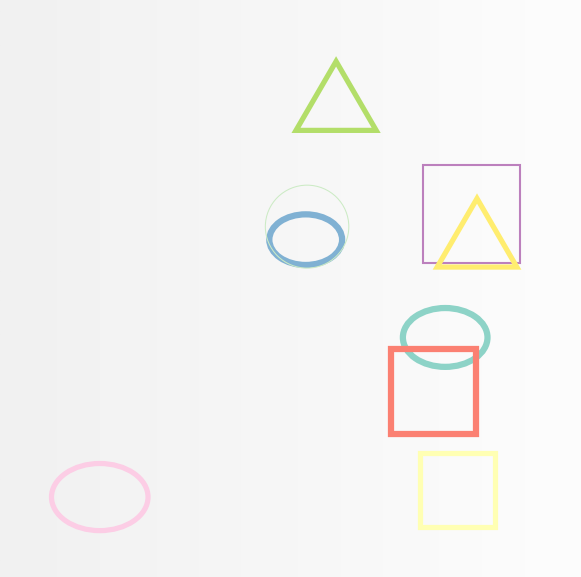[{"shape": "oval", "thickness": 3, "radius": 0.36, "center": [0.766, 0.415]}, {"shape": "square", "thickness": 2.5, "radius": 0.32, "center": [0.787, 0.15]}, {"shape": "square", "thickness": 3, "radius": 0.37, "center": [0.746, 0.321]}, {"shape": "oval", "thickness": 3, "radius": 0.31, "center": [0.526, 0.584]}, {"shape": "triangle", "thickness": 2.5, "radius": 0.4, "center": [0.578, 0.813]}, {"shape": "oval", "thickness": 2.5, "radius": 0.42, "center": [0.172, 0.138]}, {"shape": "square", "thickness": 1, "radius": 0.42, "center": [0.811, 0.628]}, {"shape": "circle", "thickness": 0.5, "radius": 0.36, "center": [0.528, 0.607]}, {"shape": "triangle", "thickness": 2.5, "radius": 0.4, "center": [0.821, 0.576]}]